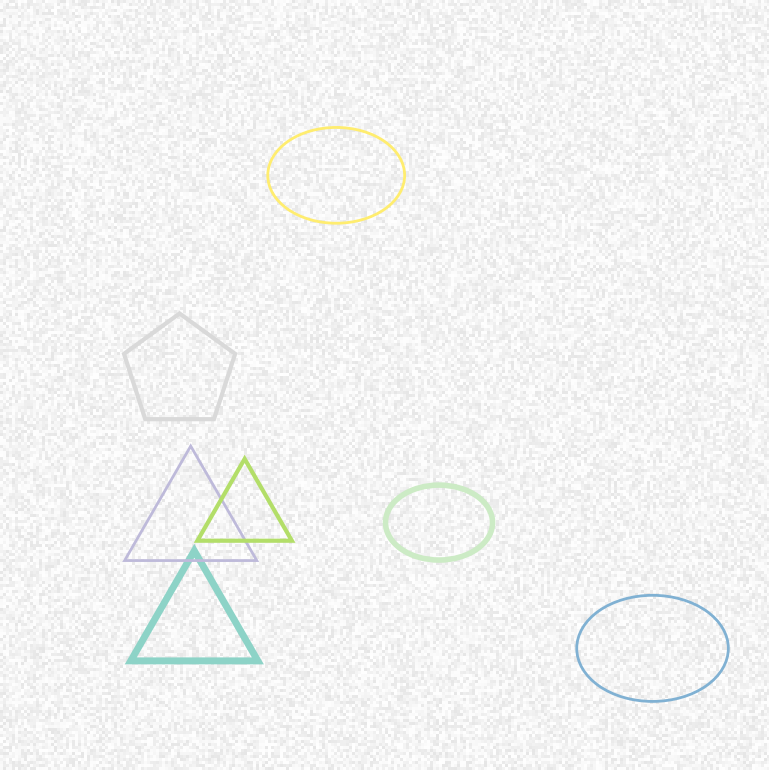[{"shape": "triangle", "thickness": 2.5, "radius": 0.48, "center": [0.252, 0.189]}, {"shape": "triangle", "thickness": 1, "radius": 0.5, "center": [0.248, 0.322]}, {"shape": "oval", "thickness": 1, "radius": 0.49, "center": [0.847, 0.158]}, {"shape": "triangle", "thickness": 1.5, "radius": 0.35, "center": [0.318, 0.333]}, {"shape": "pentagon", "thickness": 1.5, "radius": 0.38, "center": [0.233, 0.517]}, {"shape": "oval", "thickness": 2, "radius": 0.35, "center": [0.57, 0.321]}, {"shape": "oval", "thickness": 1, "radius": 0.44, "center": [0.437, 0.772]}]